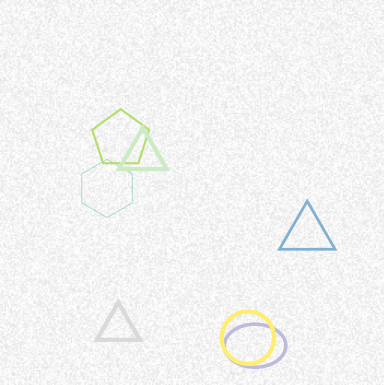[{"shape": "hexagon", "thickness": 0.5, "radius": 0.38, "center": [0.278, 0.511]}, {"shape": "oval", "thickness": 2.5, "radius": 0.4, "center": [0.662, 0.102]}, {"shape": "triangle", "thickness": 2, "radius": 0.42, "center": [0.798, 0.394]}, {"shape": "pentagon", "thickness": 1.5, "radius": 0.39, "center": [0.314, 0.639]}, {"shape": "triangle", "thickness": 3, "radius": 0.32, "center": [0.307, 0.15]}, {"shape": "triangle", "thickness": 3, "radius": 0.36, "center": [0.371, 0.597]}, {"shape": "circle", "thickness": 3, "radius": 0.34, "center": [0.644, 0.123]}]